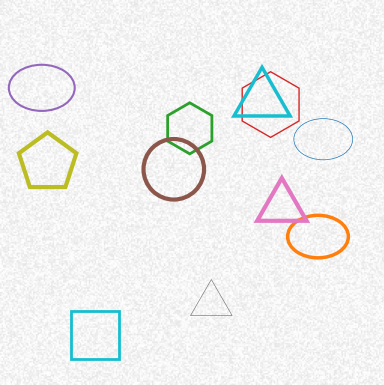[{"shape": "oval", "thickness": 0.5, "radius": 0.38, "center": [0.84, 0.638]}, {"shape": "oval", "thickness": 2.5, "radius": 0.39, "center": [0.826, 0.385]}, {"shape": "hexagon", "thickness": 2, "radius": 0.33, "center": [0.493, 0.667]}, {"shape": "hexagon", "thickness": 1, "radius": 0.43, "center": [0.703, 0.728]}, {"shape": "oval", "thickness": 1.5, "radius": 0.43, "center": [0.108, 0.772]}, {"shape": "circle", "thickness": 3, "radius": 0.39, "center": [0.451, 0.56]}, {"shape": "triangle", "thickness": 3, "radius": 0.37, "center": [0.732, 0.464]}, {"shape": "triangle", "thickness": 0.5, "radius": 0.31, "center": [0.549, 0.211]}, {"shape": "pentagon", "thickness": 3, "radius": 0.39, "center": [0.124, 0.578]}, {"shape": "square", "thickness": 2, "radius": 0.31, "center": [0.248, 0.129]}, {"shape": "triangle", "thickness": 2.5, "radius": 0.42, "center": [0.681, 0.741]}]